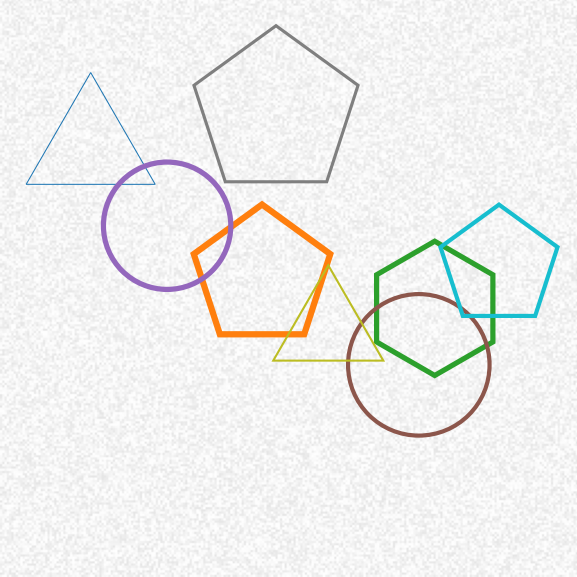[{"shape": "triangle", "thickness": 0.5, "radius": 0.65, "center": [0.157, 0.744]}, {"shape": "pentagon", "thickness": 3, "radius": 0.62, "center": [0.454, 0.521]}, {"shape": "hexagon", "thickness": 2.5, "radius": 0.58, "center": [0.753, 0.465]}, {"shape": "circle", "thickness": 2.5, "radius": 0.55, "center": [0.289, 0.608]}, {"shape": "circle", "thickness": 2, "radius": 0.61, "center": [0.725, 0.367]}, {"shape": "pentagon", "thickness": 1.5, "radius": 0.75, "center": [0.478, 0.805]}, {"shape": "triangle", "thickness": 1, "radius": 0.55, "center": [0.568, 0.43]}, {"shape": "pentagon", "thickness": 2, "radius": 0.53, "center": [0.864, 0.538]}]